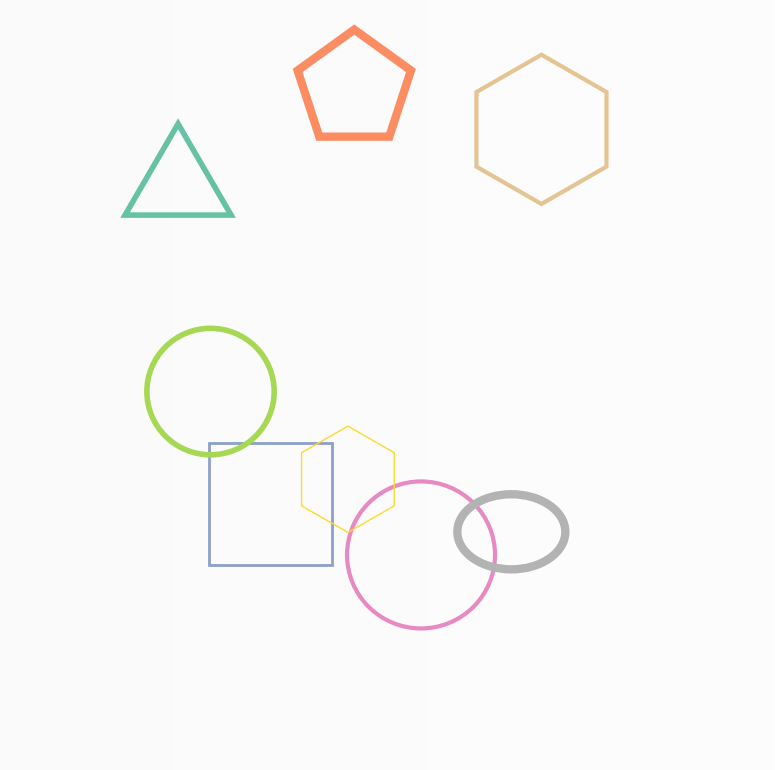[{"shape": "triangle", "thickness": 2, "radius": 0.4, "center": [0.23, 0.76]}, {"shape": "pentagon", "thickness": 3, "radius": 0.38, "center": [0.457, 0.885]}, {"shape": "square", "thickness": 1, "radius": 0.39, "center": [0.349, 0.345]}, {"shape": "circle", "thickness": 1.5, "radius": 0.48, "center": [0.543, 0.279]}, {"shape": "circle", "thickness": 2, "radius": 0.41, "center": [0.272, 0.492]}, {"shape": "hexagon", "thickness": 0.5, "radius": 0.35, "center": [0.449, 0.378]}, {"shape": "hexagon", "thickness": 1.5, "radius": 0.48, "center": [0.699, 0.832]}, {"shape": "oval", "thickness": 3, "radius": 0.35, "center": [0.66, 0.309]}]